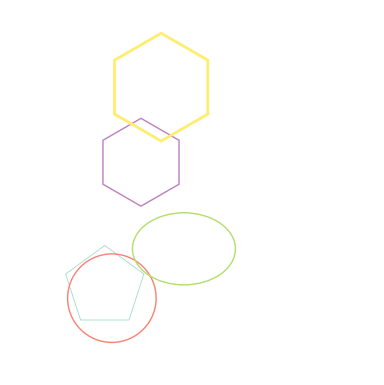[{"shape": "pentagon", "thickness": 0.5, "radius": 0.53, "center": [0.272, 0.255]}, {"shape": "circle", "thickness": 1, "radius": 0.57, "center": [0.291, 0.226]}, {"shape": "oval", "thickness": 1, "radius": 0.67, "center": [0.478, 0.354]}, {"shape": "hexagon", "thickness": 1, "radius": 0.57, "center": [0.366, 0.579]}, {"shape": "hexagon", "thickness": 2, "radius": 0.7, "center": [0.419, 0.774]}]